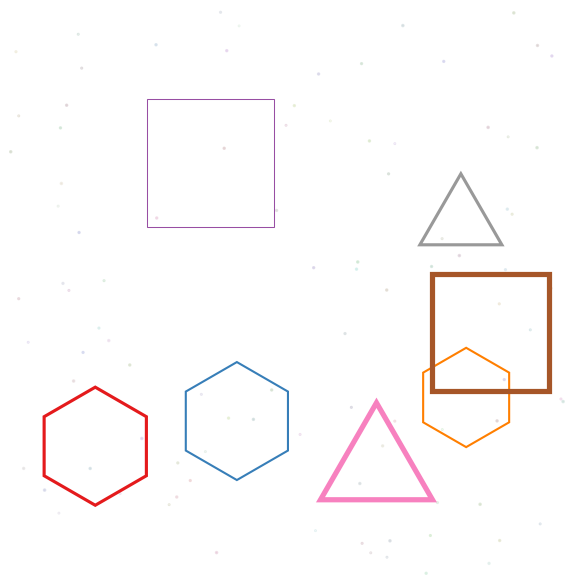[{"shape": "hexagon", "thickness": 1.5, "radius": 0.51, "center": [0.165, 0.226]}, {"shape": "hexagon", "thickness": 1, "radius": 0.51, "center": [0.41, 0.27]}, {"shape": "square", "thickness": 0.5, "radius": 0.55, "center": [0.365, 0.717]}, {"shape": "hexagon", "thickness": 1, "radius": 0.43, "center": [0.807, 0.311]}, {"shape": "square", "thickness": 2.5, "radius": 0.5, "center": [0.849, 0.423]}, {"shape": "triangle", "thickness": 2.5, "radius": 0.56, "center": [0.652, 0.19]}, {"shape": "triangle", "thickness": 1.5, "radius": 0.41, "center": [0.798, 0.616]}]